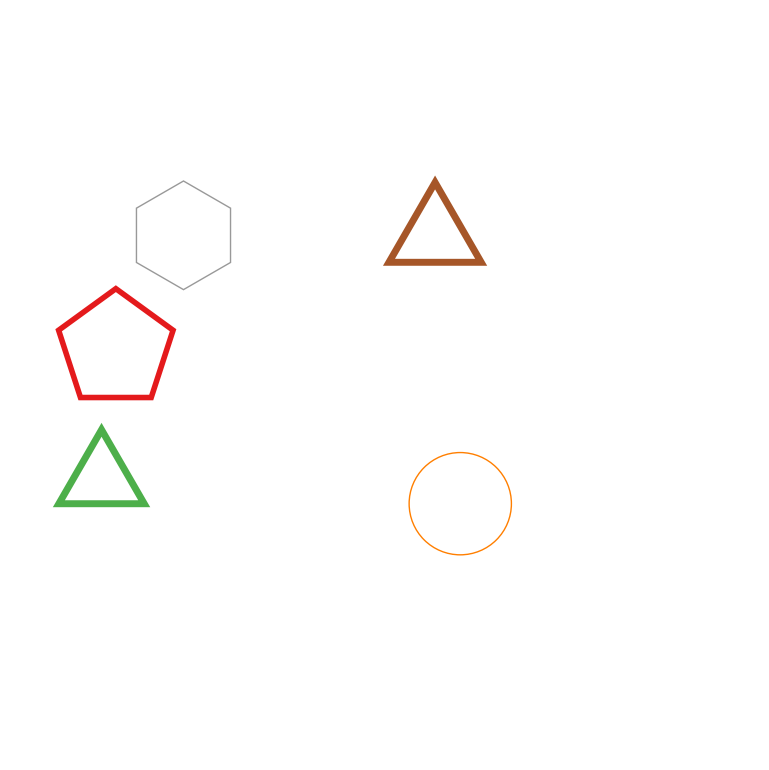[{"shape": "pentagon", "thickness": 2, "radius": 0.39, "center": [0.15, 0.547]}, {"shape": "triangle", "thickness": 2.5, "radius": 0.32, "center": [0.132, 0.378]}, {"shape": "circle", "thickness": 0.5, "radius": 0.33, "center": [0.598, 0.346]}, {"shape": "triangle", "thickness": 2.5, "radius": 0.35, "center": [0.565, 0.694]}, {"shape": "hexagon", "thickness": 0.5, "radius": 0.35, "center": [0.238, 0.694]}]